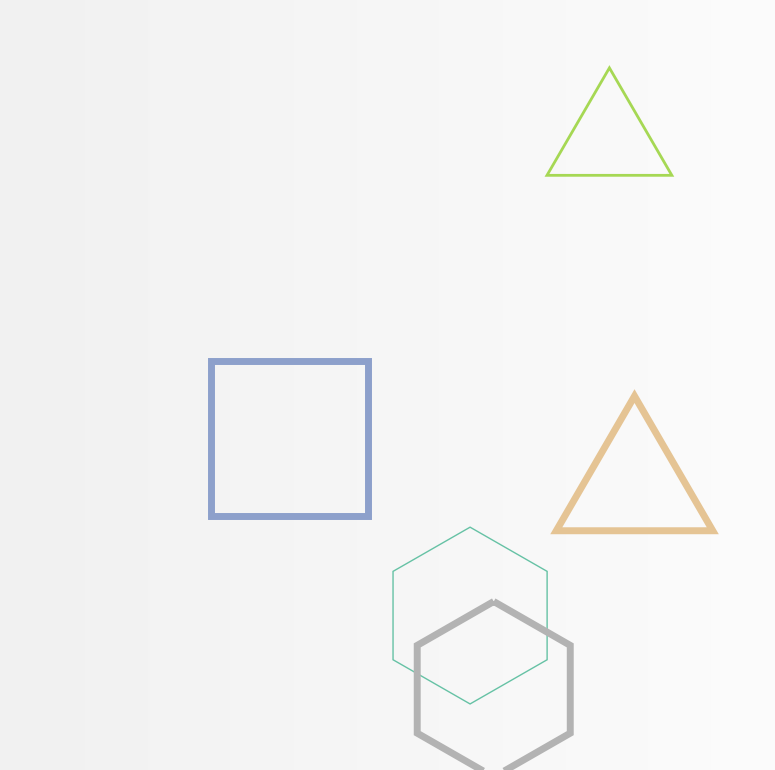[{"shape": "hexagon", "thickness": 0.5, "radius": 0.57, "center": [0.607, 0.201]}, {"shape": "square", "thickness": 2.5, "radius": 0.5, "center": [0.374, 0.43]}, {"shape": "triangle", "thickness": 1, "radius": 0.47, "center": [0.786, 0.819]}, {"shape": "triangle", "thickness": 2.5, "radius": 0.58, "center": [0.819, 0.369]}, {"shape": "hexagon", "thickness": 2.5, "radius": 0.57, "center": [0.637, 0.105]}]